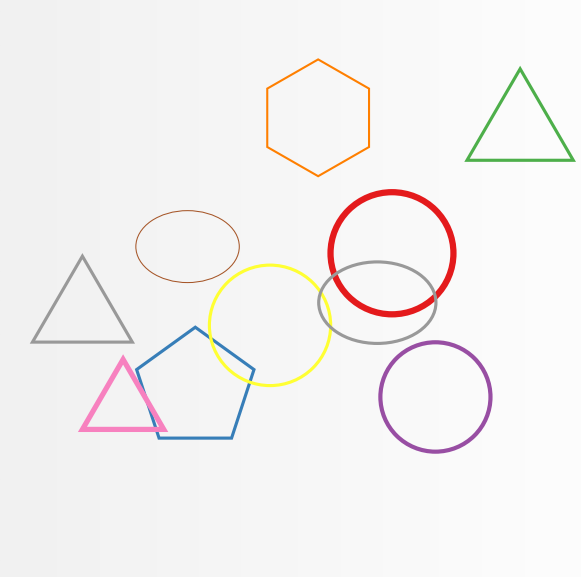[{"shape": "circle", "thickness": 3, "radius": 0.53, "center": [0.674, 0.561]}, {"shape": "pentagon", "thickness": 1.5, "radius": 0.53, "center": [0.336, 0.326]}, {"shape": "triangle", "thickness": 1.5, "radius": 0.53, "center": [0.895, 0.774]}, {"shape": "circle", "thickness": 2, "radius": 0.47, "center": [0.749, 0.312]}, {"shape": "hexagon", "thickness": 1, "radius": 0.51, "center": [0.547, 0.795]}, {"shape": "circle", "thickness": 1.5, "radius": 0.52, "center": [0.465, 0.436]}, {"shape": "oval", "thickness": 0.5, "radius": 0.44, "center": [0.323, 0.572]}, {"shape": "triangle", "thickness": 2.5, "radius": 0.4, "center": [0.212, 0.296]}, {"shape": "triangle", "thickness": 1.5, "radius": 0.5, "center": [0.142, 0.456]}, {"shape": "oval", "thickness": 1.5, "radius": 0.5, "center": [0.649, 0.475]}]